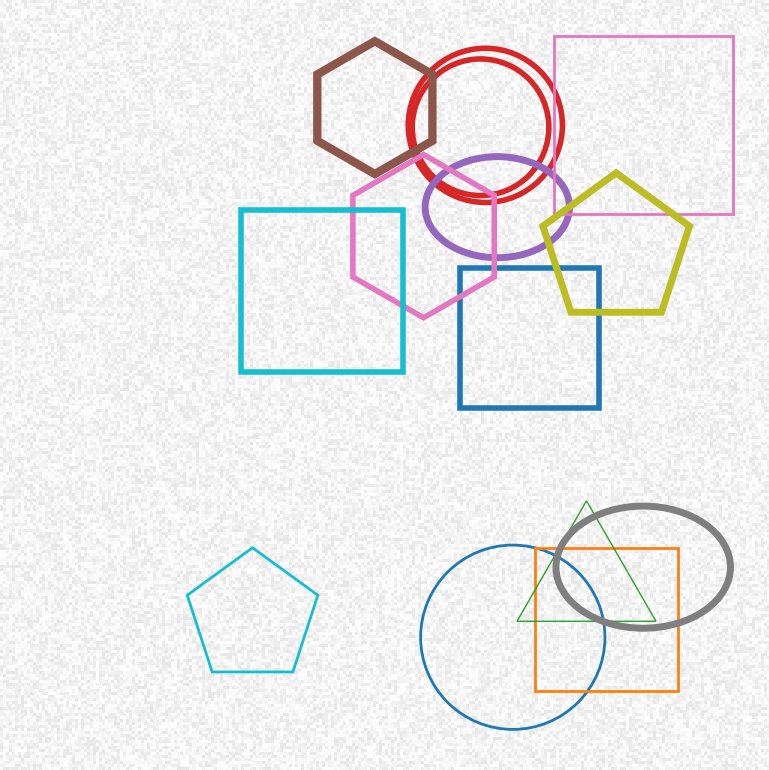[{"shape": "circle", "thickness": 1, "radius": 0.6, "center": [0.666, 0.172]}, {"shape": "square", "thickness": 2, "radius": 0.45, "center": [0.687, 0.561]}, {"shape": "square", "thickness": 1, "radius": 0.46, "center": [0.788, 0.195]}, {"shape": "triangle", "thickness": 0.5, "radius": 0.52, "center": [0.762, 0.245]}, {"shape": "circle", "thickness": 2, "radius": 0.44, "center": [0.624, 0.835]}, {"shape": "circle", "thickness": 2, "radius": 0.5, "center": [0.63, 0.837]}, {"shape": "oval", "thickness": 2.5, "radius": 0.47, "center": [0.646, 0.731]}, {"shape": "hexagon", "thickness": 3, "radius": 0.43, "center": [0.487, 0.86]}, {"shape": "hexagon", "thickness": 2, "radius": 0.53, "center": [0.55, 0.693]}, {"shape": "square", "thickness": 1, "radius": 0.58, "center": [0.836, 0.838]}, {"shape": "oval", "thickness": 2.5, "radius": 0.57, "center": [0.835, 0.263]}, {"shape": "pentagon", "thickness": 2.5, "radius": 0.5, "center": [0.8, 0.675]}, {"shape": "square", "thickness": 2, "radius": 0.53, "center": [0.419, 0.622]}, {"shape": "pentagon", "thickness": 1, "radius": 0.45, "center": [0.328, 0.199]}]